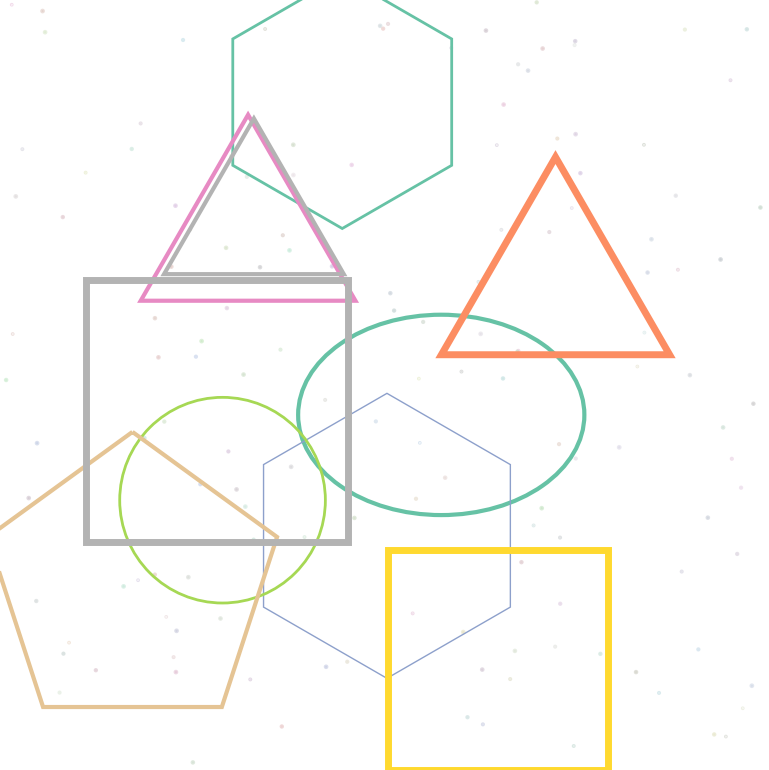[{"shape": "oval", "thickness": 1.5, "radius": 0.93, "center": [0.573, 0.461]}, {"shape": "hexagon", "thickness": 1, "radius": 0.82, "center": [0.444, 0.867]}, {"shape": "triangle", "thickness": 2.5, "radius": 0.86, "center": [0.721, 0.625]}, {"shape": "hexagon", "thickness": 0.5, "radius": 0.93, "center": [0.503, 0.304]}, {"shape": "triangle", "thickness": 1.5, "radius": 0.81, "center": [0.322, 0.69]}, {"shape": "circle", "thickness": 1, "radius": 0.67, "center": [0.289, 0.35]}, {"shape": "square", "thickness": 2.5, "radius": 0.71, "center": [0.647, 0.143]}, {"shape": "pentagon", "thickness": 1.5, "radius": 0.99, "center": [0.172, 0.242]}, {"shape": "triangle", "thickness": 1.5, "radius": 0.67, "center": [0.33, 0.711]}, {"shape": "square", "thickness": 2.5, "radius": 0.85, "center": [0.282, 0.466]}]